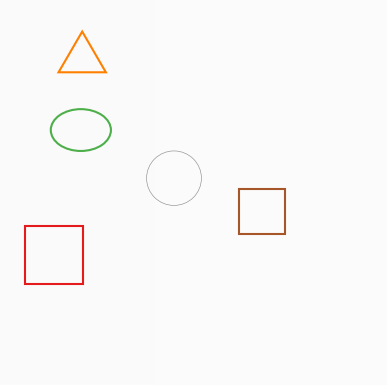[{"shape": "square", "thickness": 1.5, "radius": 0.38, "center": [0.139, 0.338]}, {"shape": "oval", "thickness": 1.5, "radius": 0.39, "center": [0.209, 0.662]}, {"shape": "triangle", "thickness": 1.5, "radius": 0.35, "center": [0.212, 0.847]}, {"shape": "square", "thickness": 1.5, "radius": 0.29, "center": [0.677, 0.45]}, {"shape": "circle", "thickness": 0.5, "radius": 0.35, "center": [0.449, 0.537]}]